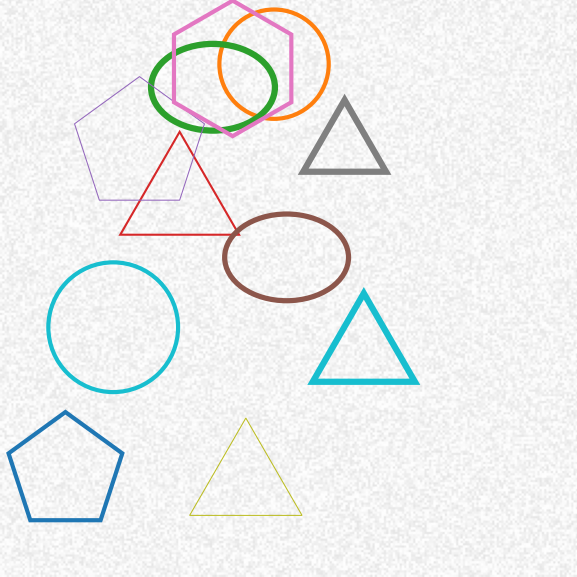[{"shape": "pentagon", "thickness": 2, "radius": 0.52, "center": [0.113, 0.182]}, {"shape": "circle", "thickness": 2, "radius": 0.47, "center": [0.475, 0.888]}, {"shape": "oval", "thickness": 3, "radius": 0.54, "center": [0.369, 0.848]}, {"shape": "triangle", "thickness": 1, "radius": 0.59, "center": [0.311, 0.652]}, {"shape": "pentagon", "thickness": 0.5, "radius": 0.59, "center": [0.242, 0.748]}, {"shape": "oval", "thickness": 2.5, "radius": 0.54, "center": [0.496, 0.553]}, {"shape": "hexagon", "thickness": 2, "radius": 0.59, "center": [0.403, 0.881]}, {"shape": "triangle", "thickness": 3, "radius": 0.41, "center": [0.597, 0.743]}, {"shape": "triangle", "thickness": 0.5, "radius": 0.56, "center": [0.426, 0.163]}, {"shape": "triangle", "thickness": 3, "radius": 0.51, "center": [0.63, 0.389]}, {"shape": "circle", "thickness": 2, "radius": 0.56, "center": [0.196, 0.432]}]